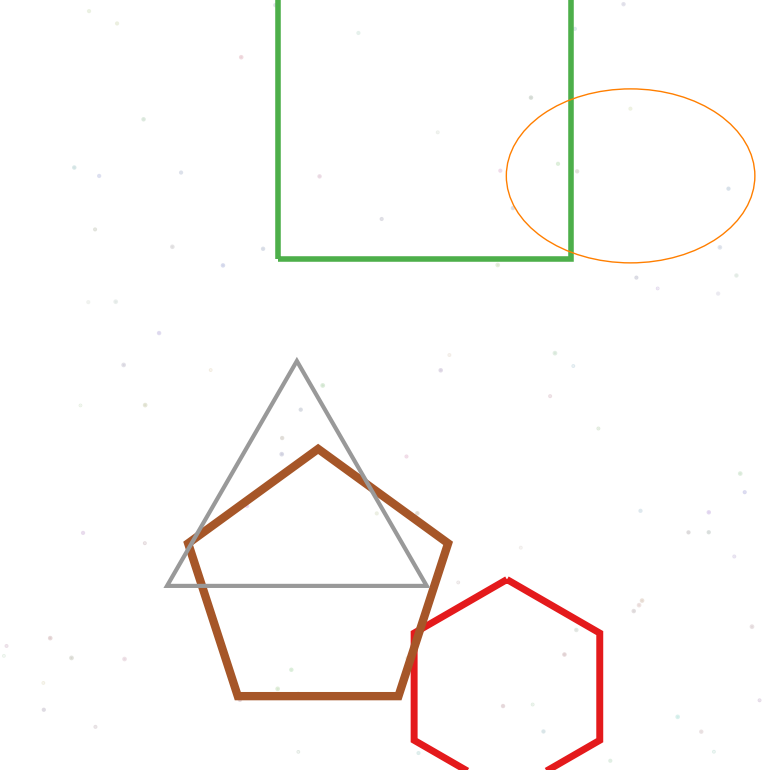[{"shape": "hexagon", "thickness": 2.5, "radius": 0.7, "center": [0.658, 0.108]}, {"shape": "square", "thickness": 2, "radius": 0.95, "center": [0.551, 0.854]}, {"shape": "oval", "thickness": 0.5, "radius": 0.81, "center": [0.819, 0.772]}, {"shape": "pentagon", "thickness": 3, "radius": 0.89, "center": [0.413, 0.24]}, {"shape": "triangle", "thickness": 1.5, "radius": 0.97, "center": [0.386, 0.336]}]